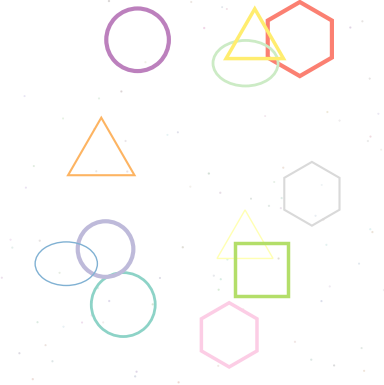[{"shape": "circle", "thickness": 2, "radius": 0.42, "center": [0.32, 0.209]}, {"shape": "triangle", "thickness": 1, "radius": 0.42, "center": [0.636, 0.371]}, {"shape": "circle", "thickness": 3, "radius": 0.36, "center": [0.274, 0.353]}, {"shape": "hexagon", "thickness": 3, "radius": 0.48, "center": [0.779, 0.899]}, {"shape": "oval", "thickness": 1, "radius": 0.4, "center": [0.172, 0.315]}, {"shape": "triangle", "thickness": 1.5, "radius": 0.5, "center": [0.263, 0.595]}, {"shape": "square", "thickness": 2.5, "radius": 0.34, "center": [0.679, 0.299]}, {"shape": "hexagon", "thickness": 2.5, "radius": 0.42, "center": [0.595, 0.13]}, {"shape": "hexagon", "thickness": 1.5, "radius": 0.41, "center": [0.81, 0.497]}, {"shape": "circle", "thickness": 3, "radius": 0.41, "center": [0.357, 0.897]}, {"shape": "oval", "thickness": 2, "radius": 0.42, "center": [0.638, 0.836]}, {"shape": "triangle", "thickness": 2.5, "radius": 0.43, "center": [0.662, 0.891]}]